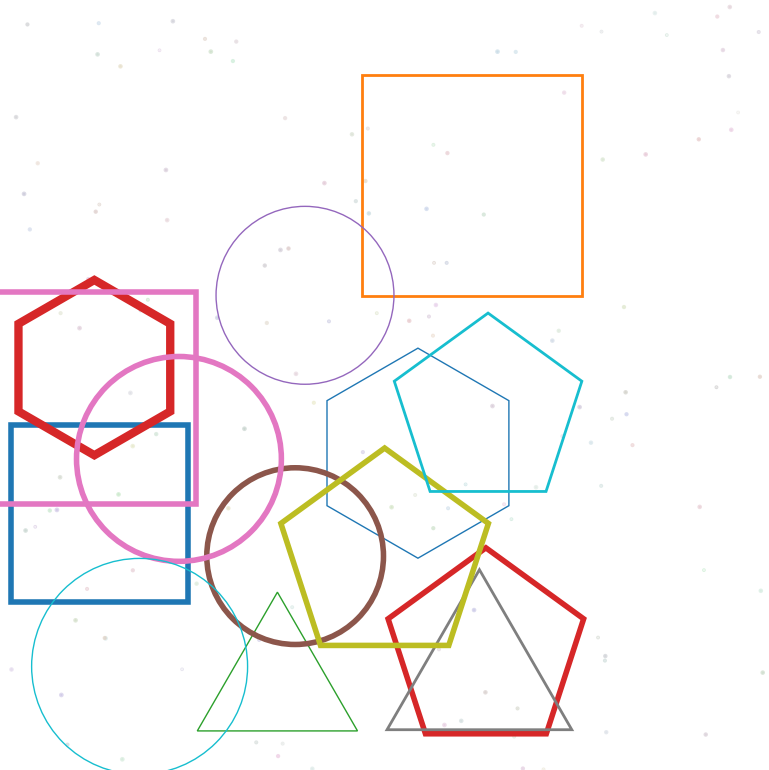[{"shape": "hexagon", "thickness": 0.5, "radius": 0.68, "center": [0.543, 0.411]}, {"shape": "square", "thickness": 2, "radius": 0.57, "center": [0.13, 0.333]}, {"shape": "square", "thickness": 1, "radius": 0.72, "center": [0.613, 0.759]}, {"shape": "triangle", "thickness": 0.5, "radius": 0.6, "center": [0.36, 0.111]}, {"shape": "hexagon", "thickness": 3, "radius": 0.57, "center": [0.123, 0.523]}, {"shape": "pentagon", "thickness": 2, "radius": 0.67, "center": [0.631, 0.155]}, {"shape": "circle", "thickness": 0.5, "radius": 0.58, "center": [0.396, 0.616]}, {"shape": "circle", "thickness": 2, "radius": 0.57, "center": [0.383, 0.278]}, {"shape": "circle", "thickness": 2, "radius": 0.67, "center": [0.232, 0.404]}, {"shape": "square", "thickness": 2, "radius": 0.69, "center": [0.117, 0.483]}, {"shape": "triangle", "thickness": 1, "radius": 0.69, "center": [0.623, 0.122]}, {"shape": "pentagon", "thickness": 2, "radius": 0.71, "center": [0.5, 0.276]}, {"shape": "pentagon", "thickness": 1, "radius": 0.64, "center": [0.634, 0.465]}, {"shape": "circle", "thickness": 0.5, "radius": 0.7, "center": [0.181, 0.135]}]